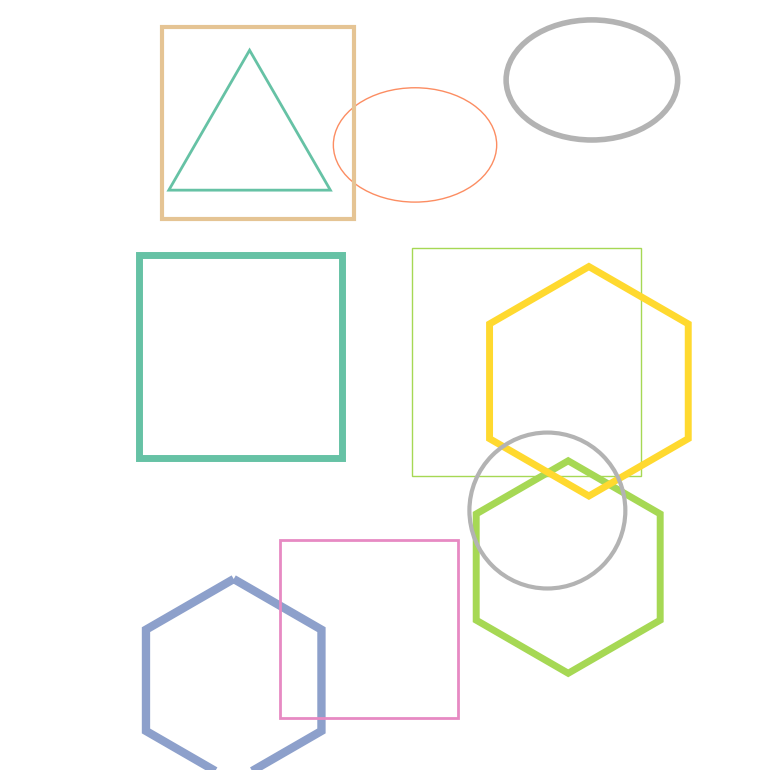[{"shape": "triangle", "thickness": 1, "radius": 0.61, "center": [0.324, 0.814]}, {"shape": "square", "thickness": 2.5, "radius": 0.66, "center": [0.313, 0.537]}, {"shape": "oval", "thickness": 0.5, "radius": 0.53, "center": [0.539, 0.812]}, {"shape": "hexagon", "thickness": 3, "radius": 0.66, "center": [0.304, 0.116]}, {"shape": "square", "thickness": 1, "radius": 0.58, "center": [0.479, 0.183]}, {"shape": "square", "thickness": 0.5, "radius": 0.74, "center": [0.684, 0.53]}, {"shape": "hexagon", "thickness": 2.5, "radius": 0.69, "center": [0.738, 0.264]}, {"shape": "hexagon", "thickness": 2.5, "radius": 0.74, "center": [0.765, 0.505]}, {"shape": "square", "thickness": 1.5, "radius": 0.62, "center": [0.335, 0.84]}, {"shape": "circle", "thickness": 1.5, "radius": 0.51, "center": [0.711, 0.337]}, {"shape": "oval", "thickness": 2, "radius": 0.56, "center": [0.769, 0.896]}]